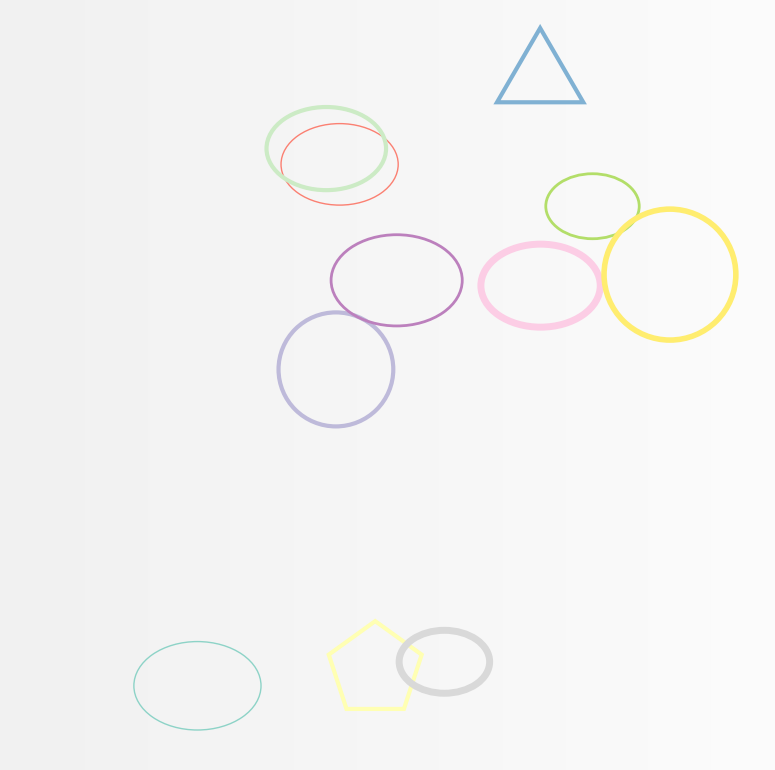[{"shape": "oval", "thickness": 0.5, "radius": 0.41, "center": [0.255, 0.109]}, {"shape": "pentagon", "thickness": 1.5, "radius": 0.32, "center": [0.484, 0.13]}, {"shape": "circle", "thickness": 1.5, "radius": 0.37, "center": [0.433, 0.52]}, {"shape": "oval", "thickness": 0.5, "radius": 0.38, "center": [0.438, 0.787]}, {"shape": "triangle", "thickness": 1.5, "radius": 0.32, "center": [0.697, 0.899]}, {"shape": "oval", "thickness": 1, "radius": 0.3, "center": [0.765, 0.732]}, {"shape": "oval", "thickness": 2.5, "radius": 0.39, "center": [0.698, 0.629]}, {"shape": "oval", "thickness": 2.5, "radius": 0.29, "center": [0.573, 0.141]}, {"shape": "oval", "thickness": 1, "radius": 0.42, "center": [0.512, 0.636]}, {"shape": "oval", "thickness": 1.5, "radius": 0.39, "center": [0.421, 0.807]}, {"shape": "circle", "thickness": 2, "radius": 0.43, "center": [0.864, 0.643]}]